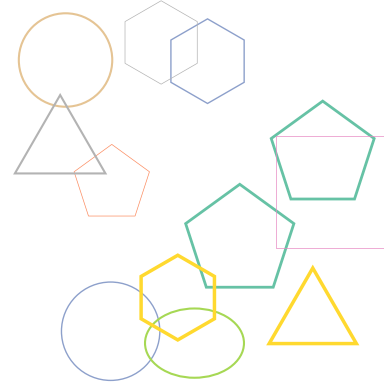[{"shape": "pentagon", "thickness": 2, "radius": 0.7, "center": [0.838, 0.597]}, {"shape": "pentagon", "thickness": 2, "radius": 0.74, "center": [0.623, 0.374]}, {"shape": "pentagon", "thickness": 0.5, "radius": 0.51, "center": [0.29, 0.522]}, {"shape": "circle", "thickness": 1, "radius": 0.64, "center": [0.287, 0.14]}, {"shape": "hexagon", "thickness": 1, "radius": 0.55, "center": [0.539, 0.841]}, {"shape": "square", "thickness": 0.5, "radius": 0.73, "center": [0.863, 0.501]}, {"shape": "oval", "thickness": 1.5, "radius": 0.64, "center": [0.505, 0.109]}, {"shape": "triangle", "thickness": 2.5, "radius": 0.65, "center": [0.812, 0.173]}, {"shape": "hexagon", "thickness": 2.5, "radius": 0.55, "center": [0.462, 0.227]}, {"shape": "circle", "thickness": 1.5, "radius": 0.61, "center": [0.17, 0.844]}, {"shape": "hexagon", "thickness": 0.5, "radius": 0.54, "center": [0.419, 0.89]}, {"shape": "triangle", "thickness": 1.5, "radius": 0.68, "center": [0.156, 0.617]}]